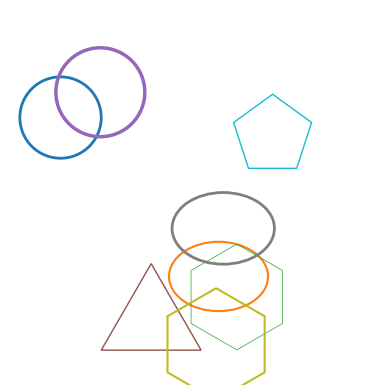[{"shape": "circle", "thickness": 2, "radius": 0.53, "center": [0.157, 0.695]}, {"shape": "oval", "thickness": 1.5, "radius": 0.64, "center": [0.568, 0.282]}, {"shape": "hexagon", "thickness": 0.5, "radius": 0.69, "center": [0.615, 0.229]}, {"shape": "circle", "thickness": 2.5, "radius": 0.58, "center": [0.261, 0.76]}, {"shape": "triangle", "thickness": 1, "radius": 0.75, "center": [0.393, 0.165]}, {"shape": "oval", "thickness": 2, "radius": 0.66, "center": [0.58, 0.407]}, {"shape": "hexagon", "thickness": 1.5, "radius": 0.73, "center": [0.561, 0.106]}, {"shape": "pentagon", "thickness": 1, "radius": 0.53, "center": [0.708, 0.649]}]